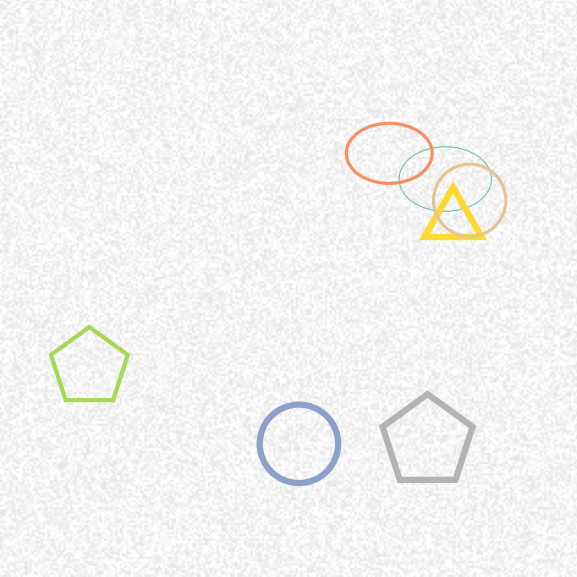[{"shape": "oval", "thickness": 0.5, "radius": 0.4, "center": [0.771, 0.689]}, {"shape": "oval", "thickness": 1.5, "radius": 0.37, "center": [0.674, 0.734]}, {"shape": "circle", "thickness": 3, "radius": 0.34, "center": [0.518, 0.231]}, {"shape": "pentagon", "thickness": 2, "radius": 0.35, "center": [0.155, 0.363]}, {"shape": "triangle", "thickness": 3, "radius": 0.29, "center": [0.784, 0.617]}, {"shape": "circle", "thickness": 1.5, "radius": 0.31, "center": [0.813, 0.652]}, {"shape": "pentagon", "thickness": 3, "radius": 0.41, "center": [0.74, 0.235]}]